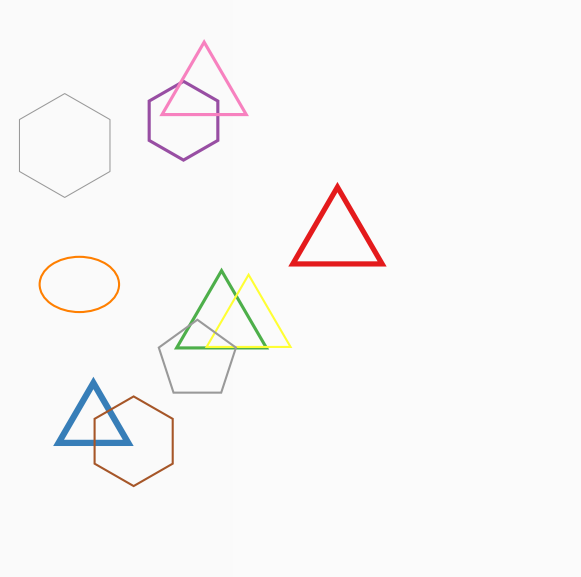[{"shape": "triangle", "thickness": 2.5, "radius": 0.44, "center": [0.581, 0.586]}, {"shape": "triangle", "thickness": 3, "radius": 0.35, "center": [0.161, 0.267]}, {"shape": "triangle", "thickness": 1.5, "radius": 0.45, "center": [0.381, 0.441]}, {"shape": "hexagon", "thickness": 1.5, "radius": 0.34, "center": [0.316, 0.79]}, {"shape": "oval", "thickness": 1, "radius": 0.34, "center": [0.137, 0.507]}, {"shape": "triangle", "thickness": 1, "radius": 0.42, "center": [0.428, 0.44]}, {"shape": "hexagon", "thickness": 1, "radius": 0.39, "center": [0.23, 0.235]}, {"shape": "triangle", "thickness": 1.5, "radius": 0.42, "center": [0.351, 0.843]}, {"shape": "hexagon", "thickness": 0.5, "radius": 0.45, "center": [0.111, 0.747]}, {"shape": "pentagon", "thickness": 1, "radius": 0.35, "center": [0.34, 0.376]}]